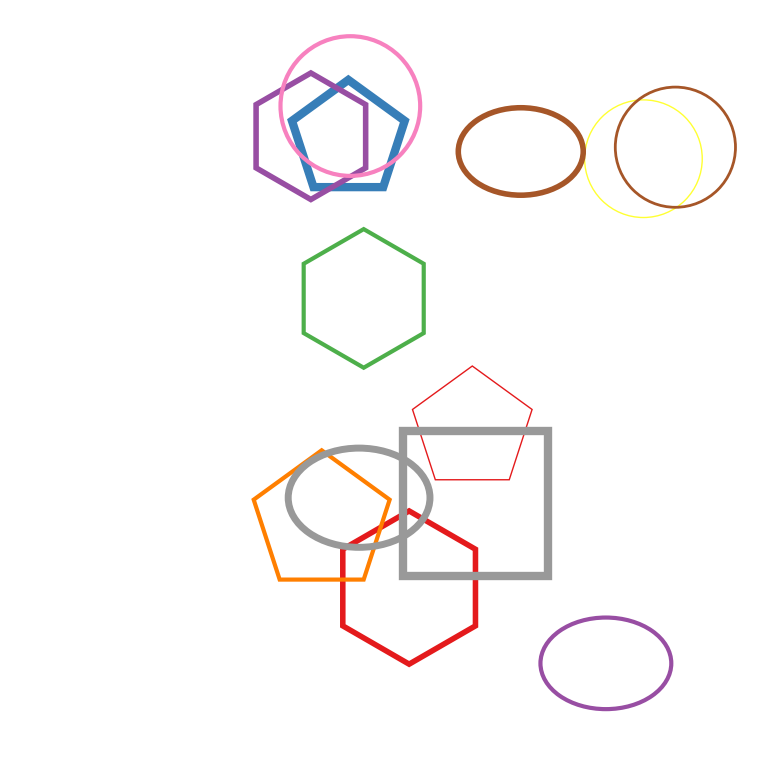[{"shape": "hexagon", "thickness": 2, "radius": 0.5, "center": [0.531, 0.237]}, {"shape": "pentagon", "thickness": 0.5, "radius": 0.41, "center": [0.613, 0.443]}, {"shape": "pentagon", "thickness": 3, "radius": 0.38, "center": [0.452, 0.819]}, {"shape": "hexagon", "thickness": 1.5, "radius": 0.45, "center": [0.472, 0.612]}, {"shape": "hexagon", "thickness": 2, "radius": 0.41, "center": [0.404, 0.823]}, {"shape": "oval", "thickness": 1.5, "radius": 0.42, "center": [0.787, 0.139]}, {"shape": "pentagon", "thickness": 1.5, "radius": 0.46, "center": [0.418, 0.322]}, {"shape": "circle", "thickness": 0.5, "radius": 0.38, "center": [0.836, 0.794]}, {"shape": "oval", "thickness": 2, "radius": 0.41, "center": [0.676, 0.803]}, {"shape": "circle", "thickness": 1, "radius": 0.39, "center": [0.877, 0.809]}, {"shape": "circle", "thickness": 1.5, "radius": 0.45, "center": [0.455, 0.862]}, {"shape": "square", "thickness": 3, "radius": 0.47, "center": [0.617, 0.346]}, {"shape": "oval", "thickness": 2.5, "radius": 0.46, "center": [0.466, 0.354]}]